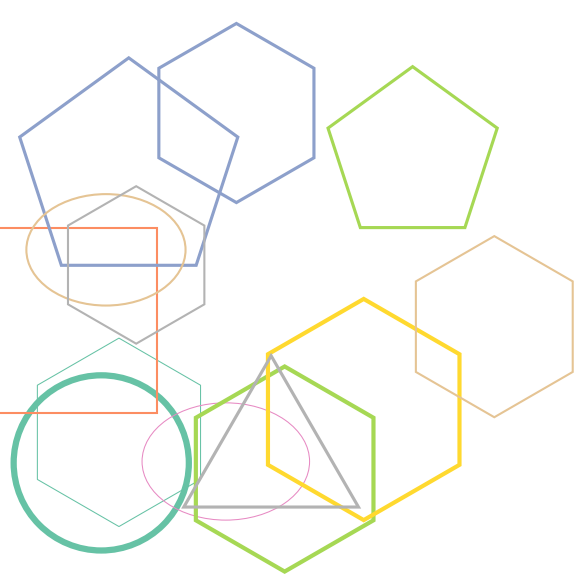[{"shape": "hexagon", "thickness": 0.5, "radius": 0.82, "center": [0.206, 0.251]}, {"shape": "circle", "thickness": 3, "radius": 0.76, "center": [0.175, 0.198]}, {"shape": "square", "thickness": 1, "radius": 0.8, "center": [0.113, 0.444]}, {"shape": "pentagon", "thickness": 1.5, "radius": 0.99, "center": [0.223, 0.7]}, {"shape": "hexagon", "thickness": 1.5, "radius": 0.78, "center": [0.409, 0.803]}, {"shape": "oval", "thickness": 0.5, "radius": 0.73, "center": [0.391, 0.2]}, {"shape": "hexagon", "thickness": 2, "radius": 0.89, "center": [0.493, 0.187]}, {"shape": "pentagon", "thickness": 1.5, "radius": 0.77, "center": [0.714, 0.73]}, {"shape": "hexagon", "thickness": 2, "radius": 0.96, "center": [0.63, 0.29]}, {"shape": "oval", "thickness": 1, "radius": 0.69, "center": [0.183, 0.567]}, {"shape": "hexagon", "thickness": 1, "radius": 0.78, "center": [0.856, 0.433]}, {"shape": "hexagon", "thickness": 1, "radius": 0.68, "center": [0.236, 0.54]}, {"shape": "triangle", "thickness": 1.5, "radius": 0.87, "center": [0.469, 0.208]}]